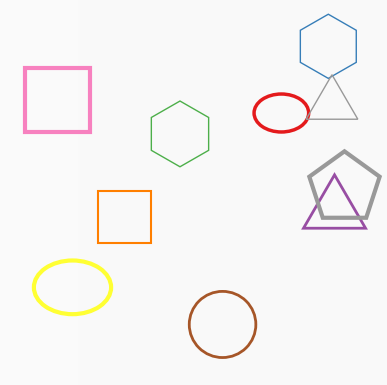[{"shape": "oval", "thickness": 2.5, "radius": 0.35, "center": [0.726, 0.706]}, {"shape": "hexagon", "thickness": 1, "radius": 0.42, "center": [0.847, 0.88]}, {"shape": "hexagon", "thickness": 1, "radius": 0.43, "center": [0.464, 0.652]}, {"shape": "triangle", "thickness": 2, "radius": 0.46, "center": [0.863, 0.453]}, {"shape": "square", "thickness": 1.5, "radius": 0.34, "center": [0.32, 0.437]}, {"shape": "oval", "thickness": 3, "radius": 0.5, "center": [0.187, 0.254]}, {"shape": "circle", "thickness": 2, "radius": 0.43, "center": [0.574, 0.157]}, {"shape": "square", "thickness": 3, "radius": 0.42, "center": [0.149, 0.741]}, {"shape": "pentagon", "thickness": 3, "radius": 0.48, "center": [0.889, 0.512]}, {"shape": "triangle", "thickness": 1, "radius": 0.39, "center": [0.857, 0.729]}]